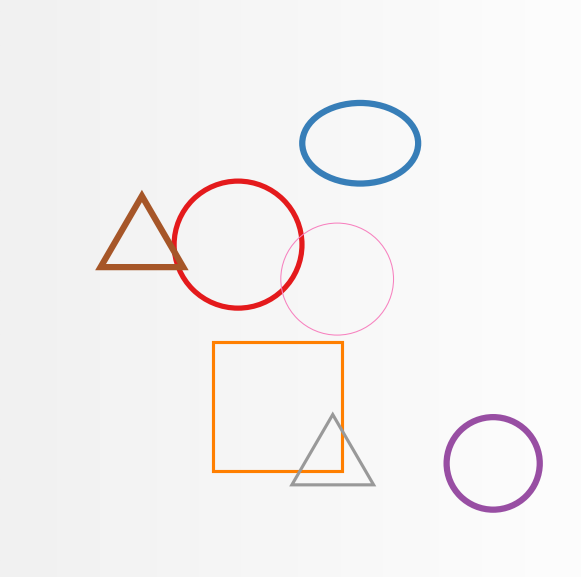[{"shape": "circle", "thickness": 2.5, "radius": 0.55, "center": [0.41, 0.576]}, {"shape": "oval", "thickness": 3, "radius": 0.5, "center": [0.62, 0.751]}, {"shape": "circle", "thickness": 3, "radius": 0.4, "center": [0.848, 0.197]}, {"shape": "square", "thickness": 1.5, "radius": 0.56, "center": [0.477, 0.295]}, {"shape": "triangle", "thickness": 3, "radius": 0.41, "center": [0.244, 0.578]}, {"shape": "circle", "thickness": 0.5, "radius": 0.48, "center": [0.58, 0.516]}, {"shape": "triangle", "thickness": 1.5, "radius": 0.41, "center": [0.572, 0.2]}]